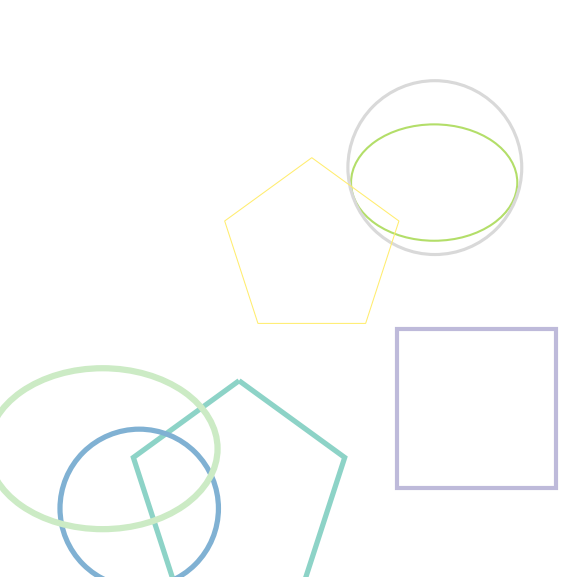[{"shape": "pentagon", "thickness": 2.5, "radius": 0.96, "center": [0.414, 0.147]}, {"shape": "square", "thickness": 2, "radius": 0.69, "center": [0.826, 0.292]}, {"shape": "circle", "thickness": 2.5, "radius": 0.69, "center": [0.241, 0.119]}, {"shape": "oval", "thickness": 1, "radius": 0.72, "center": [0.752, 0.683]}, {"shape": "circle", "thickness": 1.5, "radius": 0.75, "center": [0.753, 0.709]}, {"shape": "oval", "thickness": 3, "radius": 1.0, "center": [0.178, 0.222]}, {"shape": "pentagon", "thickness": 0.5, "radius": 0.79, "center": [0.54, 0.567]}]